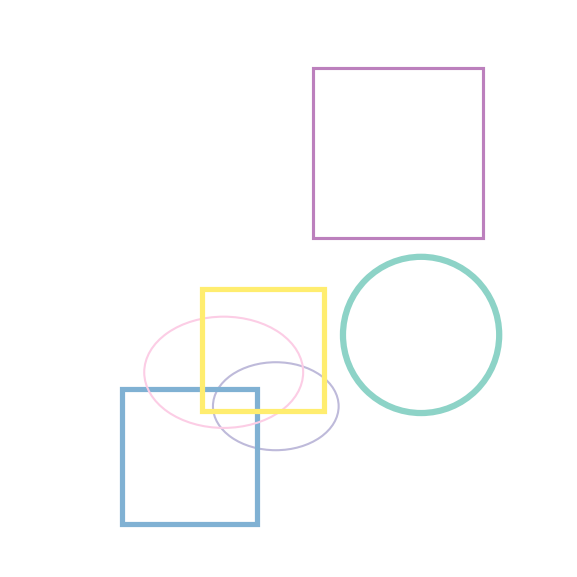[{"shape": "circle", "thickness": 3, "radius": 0.68, "center": [0.729, 0.419]}, {"shape": "oval", "thickness": 1, "radius": 0.54, "center": [0.478, 0.296]}, {"shape": "square", "thickness": 2.5, "radius": 0.58, "center": [0.329, 0.209]}, {"shape": "oval", "thickness": 1, "radius": 0.69, "center": [0.387, 0.354]}, {"shape": "square", "thickness": 1.5, "radius": 0.74, "center": [0.689, 0.735]}, {"shape": "square", "thickness": 2.5, "radius": 0.53, "center": [0.455, 0.393]}]